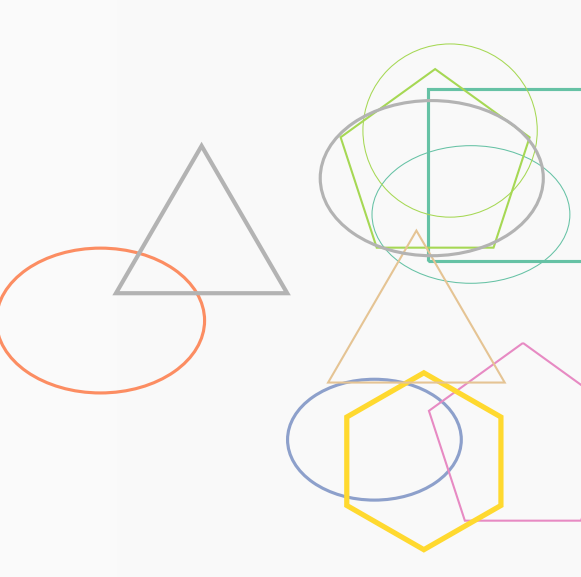[{"shape": "oval", "thickness": 0.5, "radius": 0.85, "center": [0.81, 0.628]}, {"shape": "square", "thickness": 1.5, "radius": 0.74, "center": [0.886, 0.696]}, {"shape": "oval", "thickness": 1.5, "radius": 0.9, "center": [0.173, 0.444]}, {"shape": "oval", "thickness": 1.5, "radius": 0.75, "center": [0.644, 0.238]}, {"shape": "pentagon", "thickness": 1, "radius": 0.85, "center": [0.9, 0.235]}, {"shape": "pentagon", "thickness": 1, "radius": 0.85, "center": [0.749, 0.709]}, {"shape": "circle", "thickness": 0.5, "radius": 0.75, "center": [0.774, 0.773]}, {"shape": "hexagon", "thickness": 2.5, "radius": 0.77, "center": [0.729, 0.2]}, {"shape": "triangle", "thickness": 1, "radius": 0.88, "center": [0.716, 0.424]}, {"shape": "triangle", "thickness": 2, "radius": 0.85, "center": [0.347, 0.576]}, {"shape": "oval", "thickness": 1.5, "radius": 0.96, "center": [0.743, 0.691]}]